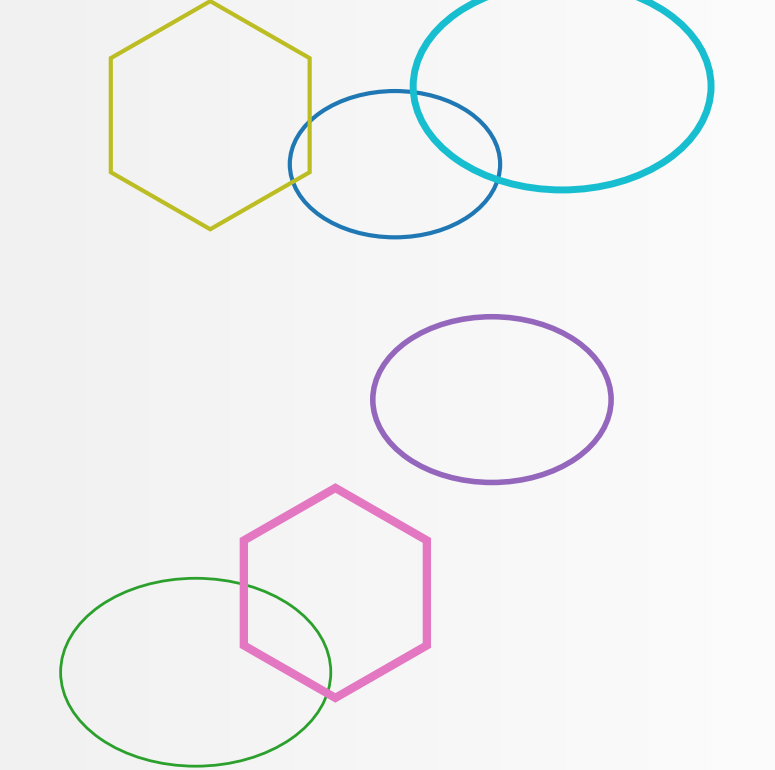[{"shape": "oval", "thickness": 1.5, "radius": 0.68, "center": [0.51, 0.787]}, {"shape": "oval", "thickness": 1, "radius": 0.87, "center": [0.253, 0.127]}, {"shape": "oval", "thickness": 2, "radius": 0.77, "center": [0.635, 0.481]}, {"shape": "hexagon", "thickness": 3, "radius": 0.68, "center": [0.433, 0.23]}, {"shape": "hexagon", "thickness": 1.5, "radius": 0.74, "center": [0.271, 0.85]}, {"shape": "oval", "thickness": 2.5, "radius": 0.96, "center": [0.725, 0.888]}]